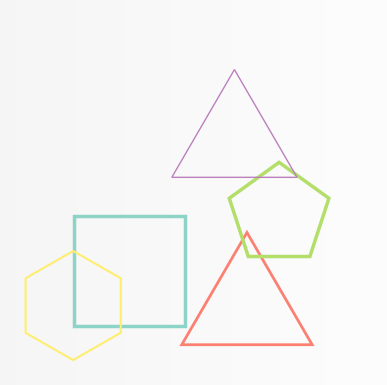[{"shape": "square", "thickness": 2.5, "radius": 0.72, "center": [0.333, 0.296]}, {"shape": "triangle", "thickness": 2, "radius": 0.97, "center": [0.637, 0.202]}, {"shape": "pentagon", "thickness": 2.5, "radius": 0.68, "center": [0.72, 0.443]}, {"shape": "triangle", "thickness": 1, "radius": 0.93, "center": [0.605, 0.633]}, {"shape": "hexagon", "thickness": 1.5, "radius": 0.71, "center": [0.189, 0.206]}]